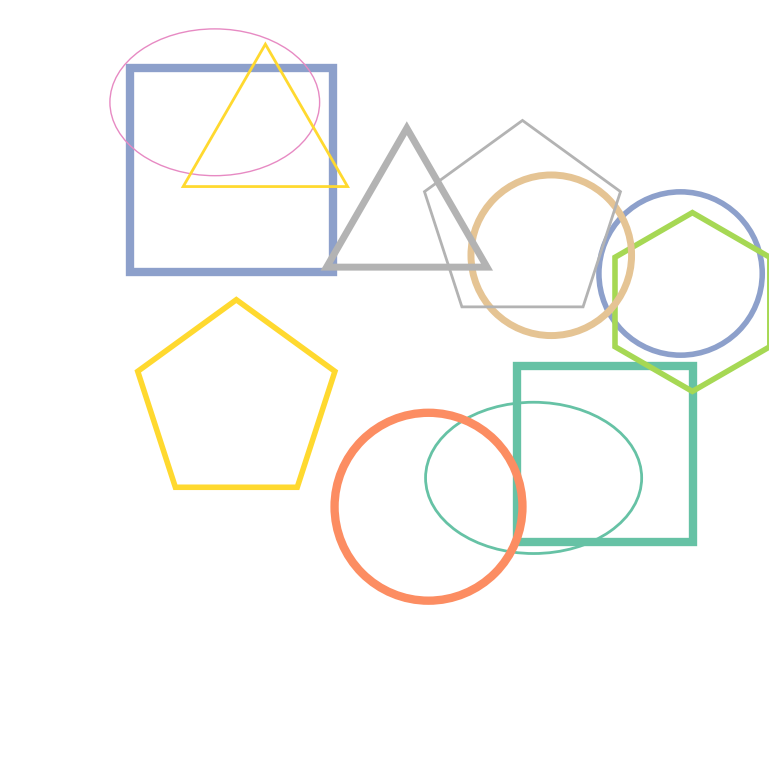[{"shape": "oval", "thickness": 1, "radius": 0.7, "center": [0.693, 0.379]}, {"shape": "square", "thickness": 3, "radius": 0.57, "center": [0.786, 0.41]}, {"shape": "circle", "thickness": 3, "radius": 0.61, "center": [0.557, 0.342]}, {"shape": "square", "thickness": 3, "radius": 0.66, "center": [0.301, 0.779]}, {"shape": "circle", "thickness": 2, "radius": 0.53, "center": [0.884, 0.645]}, {"shape": "oval", "thickness": 0.5, "radius": 0.68, "center": [0.279, 0.867]}, {"shape": "hexagon", "thickness": 2, "radius": 0.58, "center": [0.899, 0.608]}, {"shape": "triangle", "thickness": 1, "radius": 0.62, "center": [0.345, 0.819]}, {"shape": "pentagon", "thickness": 2, "radius": 0.67, "center": [0.307, 0.476]}, {"shape": "circle", "thickness": 2.5, "radius": 0.52, "center": [0.716, 0.668]}, {"shape": "triangle", "thickness": 2.5, "radius": 0.6, "center": [0.528, 0.713]}, {"shape": "pentagon", "thickness": 1, "radius": 0.67, "center": [0.679, 0.71]}]